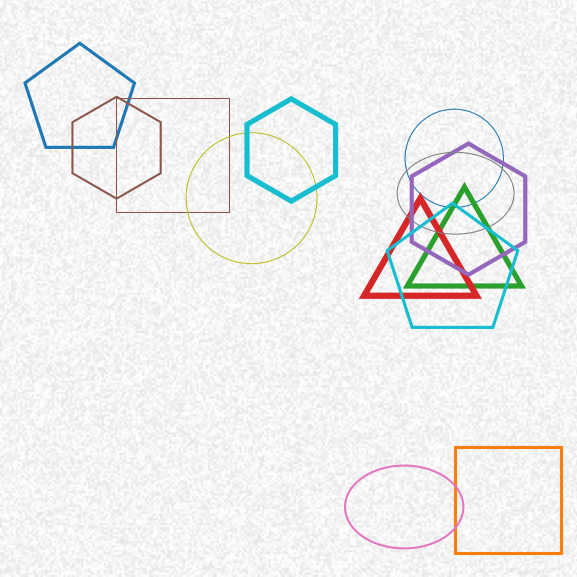[{"shape": "circle", "thickness": 0.5, "radius": 0.43, "center": [0.787, 0.725]}, {"shape": "pentagon", "thickness": 1.5, "radius": 0.5, "center": [0.138, 0.825]}, {"shape": "square", "thickness": 1.5, "radius": 0.46, "center": [0.88, 0.133]}, {"shape": "triangle", "thickness": 2.5, "radius": 0.57, "center": [0.804, 0.561]}, {"shape": "triangle", "thickness": 3, "radius": 0.56, "center": [0.728, 0.543]}, {"shape": "hexagon", "thickness": 2, "radius": 0.57, "center": [0.811, 0.637]}, {"shape": "square", "thickness": 0.5, "radius": 0.49, "center": [0.299, 0.73]}, {"shape": "hexagon", "thickness": 1, "radius": 0.44, "center": [0.202, 0.743]}, {"shape": "oval", "thickness": 1, "radius": 0.51, "center": [0.7, 0.121]}, {"shape": "oval", "thickness": 0.5, "radius": 0.51, "center": [0.789, 0.664]}, {"shape": "circle", "thickness": 0.5, "radius": 0.57, "center": [0.436, 0.656]}, {"shape": "pentagon", "thickness": 1.5, "radius": 0.59, "center": [0.784, 0.528]}, {"shape": "hexagon", "thickness": 2.5, "radius": 0.44, "center": [0.504, 0.739]}]